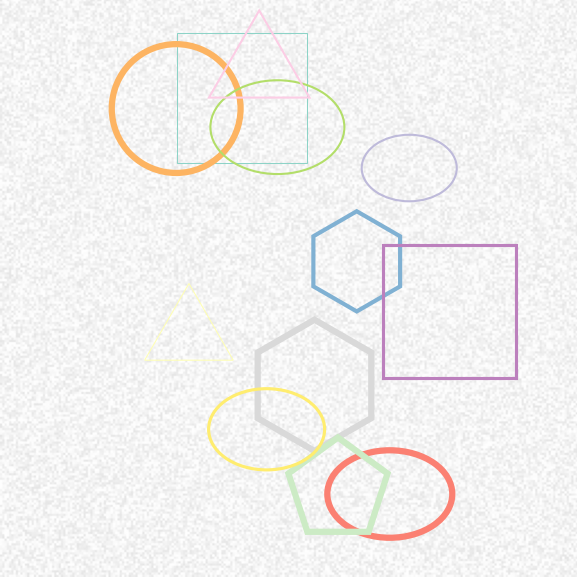[{"shape": "square", "thickness": 0.5, "radius": 0.57, "center": [0.419, 0.829]}, {"shape": "triangle", "thickness": 0.5, "radius": 0.44, "center": [0.327, 0.42]}, {"shape": "oval", "thickness": 1, "radius": 0.41, "center": [0.709, 0.708]}, {"shape": "oval", "thickness": 3, "radius": 0.54, "center": [0.675, 0.144]}, {"shape": "hexagon", "thickness": 2, "radius": 0.43, "center": [0.618, 0.547]}, {"shape": "circle", "thickness": 3, "radius": 0.56, "center": [0.305, 0.811]}, {"shape": "oval", "thickness": 1, "radius": 0.58, "center": [0.48, 0.779]}, {"shape": "triangle", "thickness": 1, "radius": 0.5, "center": [0.449, 0.88]}, {"shape": "hexagon", "thickness": 3, "radius": 0.57, "center": [0.545, 0.332]}, {"shape": "square", "thickness": 1.5, "radius": 0.58, "center": [0.779, 0.46]}, {"shape": "pentagon", "thickness": 3, "radius": 0.45, "center": [0.585, 0.151]}, {"shape": "oval", "thickness": 1.5, "radius": 0.5, "center": [0.462, 0.256]}]